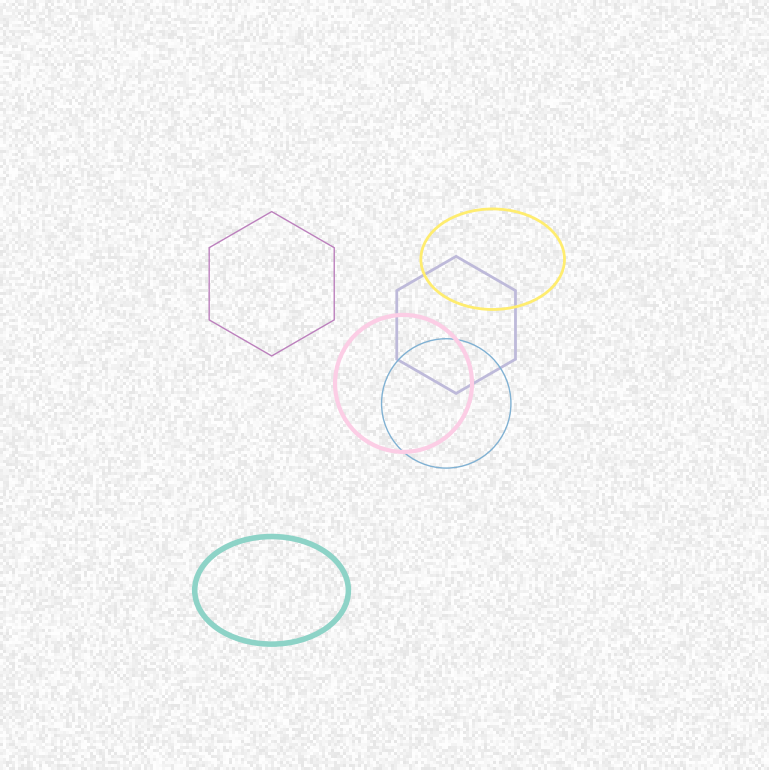[{"shape": "oval", "thickness": 2, "radius": 0.5, "center": [0.353, 0.233]}, {"shape": "hexagon", "thickness": 1, "radius": 0.45, "center": [0.592, 0.578]}, {"shape": "circle", "thickness": 0.5, "radius": 0.42, "center": [0.58, 0.476]}, {"shape": "circle", "thickness": 1.5, "radius": 0.44, "center": [0.524, 0.502]}, {"shape": "hexagon", "thickness": 0.5, "radius": 0.47, "center": [0.353, 0.631]}, {"shape": "oval", "thickness": 1, "radius": 0.47, "center": [0.64, 0.663]}]